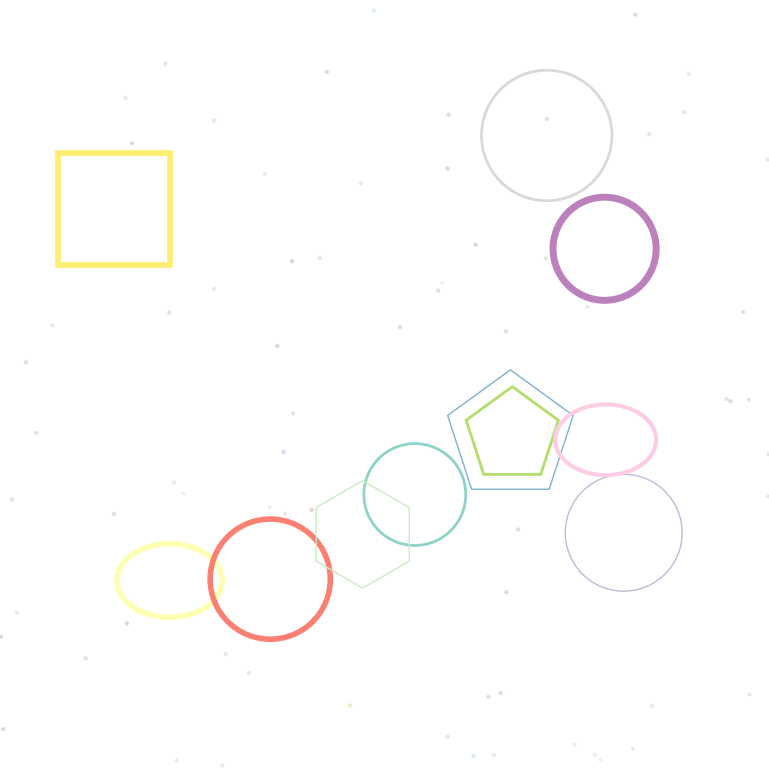[{"shape": "circle", "thickness": 1, "radius": 0.33, "center": [0.539, 0.358]}, {"shape": "oval", "thickness": 2, "radius": 0.34, "center": [0.22, 0.246]}, {"shape": "circle", "thickness": 0.5, "radius": 0.38, "center": [0.81, 0.308]}, {"shape": "circle", "thickness": 2, "radius": 0.39, "center": [0.351, 0.248]}, {"shape": "pentagon", "thickness": 0.5, "radius": 0.43, "center": [0.663, 0.434]}, {"shape": "pentagon", "thickness": 1, "radius": 0.31, "center": [0.665, 0.435]}, {"shape": "oval", "thickness": 1.5, "radius": 0.33, "center": [0.787, 0.429]}, {"shape": "circle", "thickness": 1, "radius": 0.42, "center": [0.71, 0.824]}, {"shape": "circle", "thickness": 2.5, "radius": 0.33, "center": [0.785, 0.677]}, {"shape": "hexagon", "thickness": 0.5, "radius": 0.35, "center": [0.471, 0.306]}, {"shape": "square", "thickness": 2, "radius": 0.37, "center": [0.148, 0.729]}]